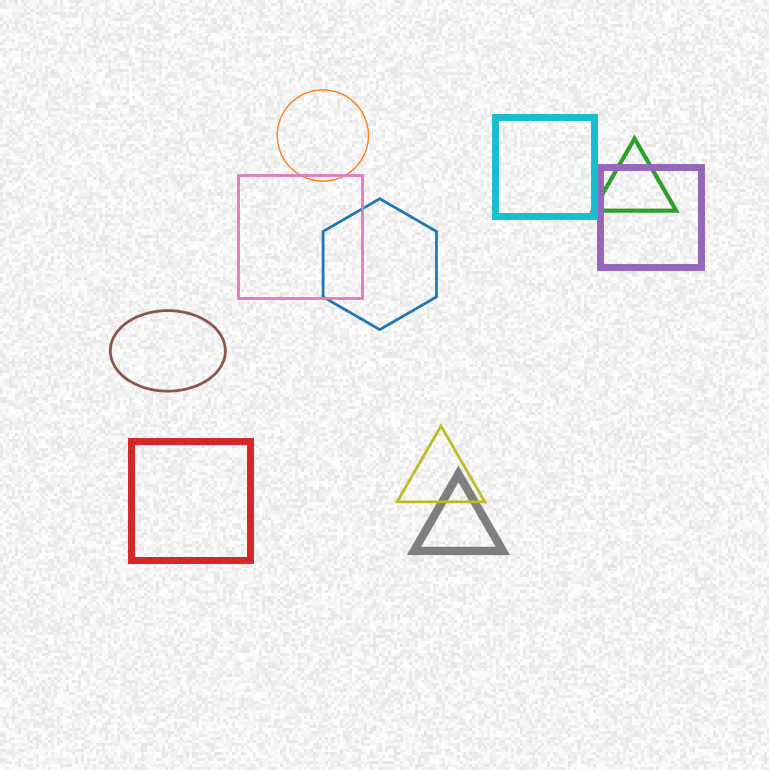[{"shape": "hexagon", "thickness": 1, "radius": 0.43, "center": [0.493, 0.657]}, {"shape": "circle", "thickness": 0.5, "radius": 0.3, "center": [0.419, 0.824]}, {"shape": "triangle", "thickness": 1.5, "radius": 0.31, "center": [0.824, 0.758]}, {"shape": "square", "thickness": 2.5, "radius": 0.39, "center": [0.247, 0.35]}, {"shape": "square", "thickness": 2.5, "radius": 0.33, "center": [0.845, 0.718]}, {"shape": "oval", "thickness": 1, "radius": 0.37, "center": [0.218, 0.544]}, {"shape": "square", "thickness": 1, "radius": 0.4, "center": [0.39, 0.693]}, {"shape": "triangle", "thickness": 3, "radius": 0.33, "center": [0.595, 0.318]}, {"shape": "triangle", "thickness": 1, "radius": 0.33, "center": [0.573, 0.381]}, {"shape": "square", "thickness": 2.5, "radius": 0.32, "center": [0.707, 0.784]}]